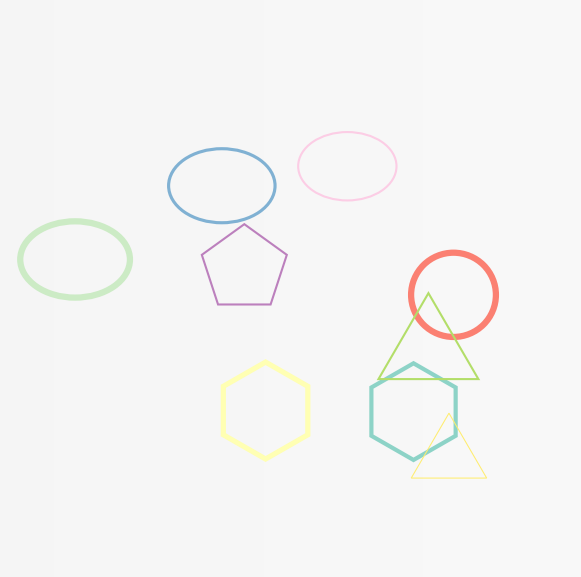[{"shape": "hexagon", "thickness": 2, "radius": 0.42, "center": [0.711, 0.286]}, {"shape": "hexagon", "thickness": 2.5, "radius": 0.42, "center": [0.457, 0.288]}, {"shape": "circle", "thickness": 3, "radius": 0.36, "center": [0.78, 0.489]}, {"shape": "oval", "thickness": 1.5, "radius": 0.46, "center": [0.382, 0.678]}, {"shape": "triangle", "thickness": 1, "radius": 0.5, "center": [0.737, 0.392]}, {"shape": "oval", "thickness": 1, "radius": 0.42, "center": [0.598, 0.711]}, {"shape": "pentagon", "thickness": 1, "radius": 0.38, "center": [0.42, 0.534]}, {"shape": "oval", "thickness": 3, "radius": 0.47, "center": [0.129, 0.55]}, {"shape": "triangle", "thickness": 0.5, "radius": 0.37, "center": [0.772, 0.209]}]